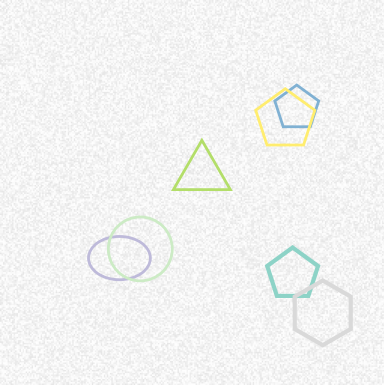[{"shape": "pentagon", "thickness": 3, "radius": 0.35, "center": [0.76, 0.288]}, {"shape": "oval", "thickness": 2, "radius": 0.4, "center": [0.31, 0.33]}, {"shape": "pentagon", "thickness": 2, "radius": 0.3, "center": [0.771, 0.719]}, {"shape": "triangle", "thickness": 2, "radius": 0.43, "center": [0.524, 0.55]}, {"shape": "hexagon", "thickness": 3, "radius": 0.42, "center": [0.838, 0.187]}, {"shape": "circle", "thickness": 2, "radius": 0.41, "center": [0.364, 0.353]}, {"shape": "pentagon", "thickness": 2, "radius": 0.4, "center": [0.741, 0.689]}]